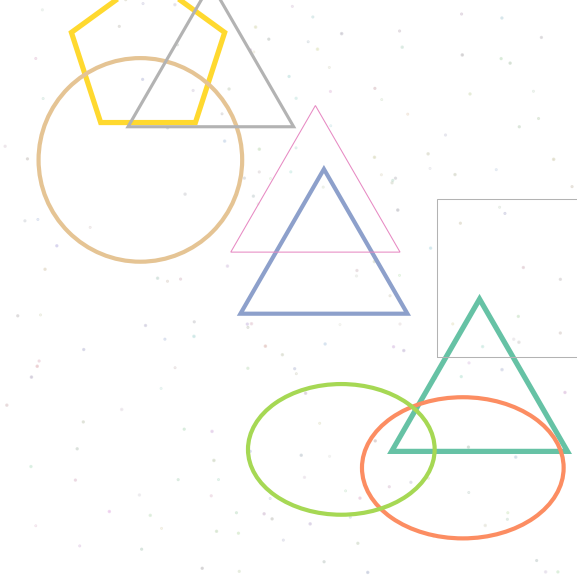[{"shape": "triangle", "thickness": 2.5, "radius": 0.88, "center": [0.83, 0.305]}, {"shape": "oval", "thickness": 2, "radius": 0.87, "center": [0.801, 0.189]}, {"shape": "triangle", "thickness": 2, "radius": 0.83, "center": [0.561, 0.539]}, {"shape": "triangle", "thickness": 0.5, "radius": 0.85, "center": [0.546, 0.647]}, {"shape": "oval", "thickness": 2, "radius": 0.81, "center": [0.591, 0.221]}, {"shape": "pentagon", "thickness": 2.5, "radius": 0.7, "center": [0.256, 0.9]}, {"shape": "circle", "thickness": 2, "radius": 0.88, "center": [0.243, 0.722]}, {"shape": "square", "thickness": 0.5, "radius": 0.68, "center": [0.893, 0.518]}, {"shape": "triangle", "thickness": 1.5, "radius": 0.83, "center": [0.365, 0.862]}]